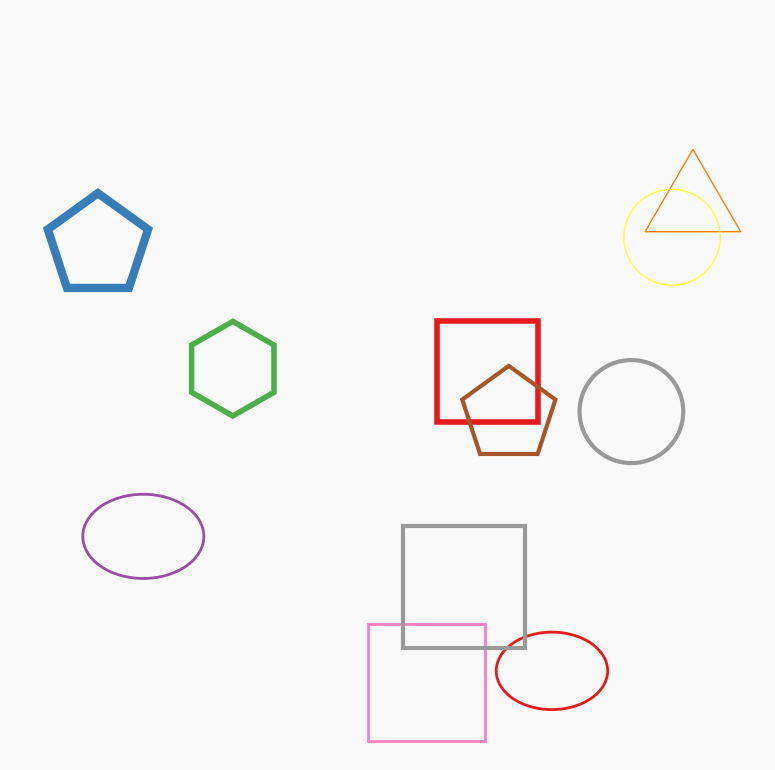[{"shape": "square", "thickness": 2, "radius": 0.33, "center": [0.629, 0.517]}, {"shape": "oval", "thickness": 1, "radius": 0.36, "center": [0.712, 0.129]}, {"shape": "pentagon", "thickness": 3, "radius": 0.34, "center": [0.126, 0.681]}, {"shape": "hexagon", "thickness": 2, "radius": 0.31, "center": [0.3, 0.521]}, {"shape": "oval", "thickness": 1, "radius": 0.39, "center": [0.185, 0.303]}, {"shape": "triangle", "thickness": 0.5, "radius": 0.36, "center": [0.894, 0.735]}, {"shape": "circle", "thickness": 0.5, "radius": 0.31, "center": [0.867, 0.692]}, {"shape": "pentagon", "thickness": 1.5, "radius": 0.32, "center": [0.657, 0.462]}, {"shape": "square", "thickness": 1, "radius": 0.38, "center": [0.551, 0.114]}, {"shape": "square", "thickness": 1.5, "radius": 0.4, "center": [0.599, 0.238]}, {"shape": "circle", "thickness": 1.5, "radius": 0.33, "center": [0.815, 0.465]}]